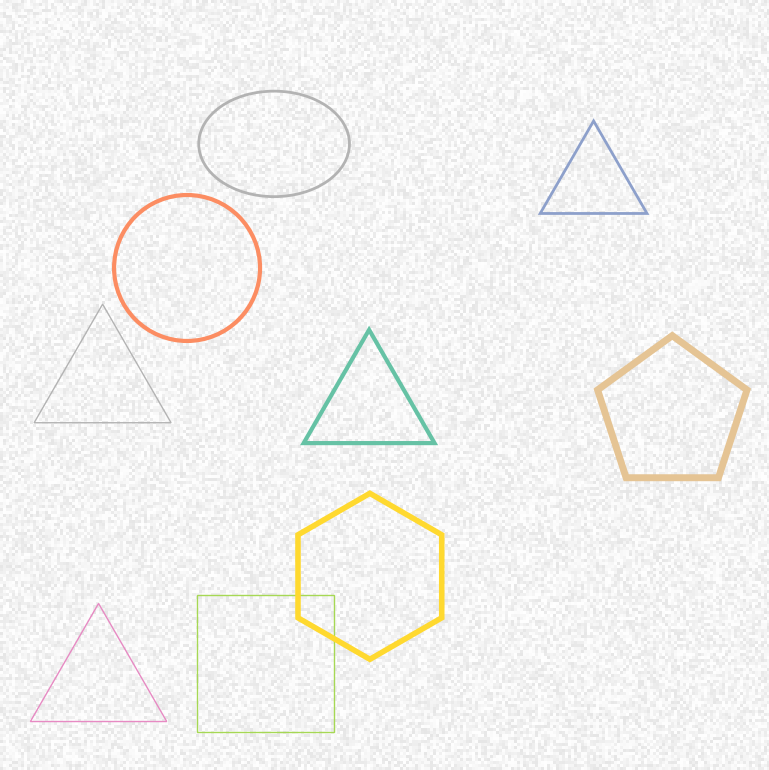[{"shape": "triangle", "thickness": 1.5, "radius": 0.49, "center": [0.479, 0.474]}, {"shape": "circle", "thickness": 1.5, "radius": 0.47, "center": [0.243, 0.652]}, {"shape": "triangle", "thickness": 1, "radius": 0.4, "center": [0.771, 0.763]}, {"shape": "triangle", "thickness": 0.5, "radius": 0.51, "center": [0.128, 0.114]}, {"shape": "square", "thickness": 0.5, "radius": 0.44, "center": [0.345, 0.138]}, {"shape": "hexagon", "thickness": 2, "radius": 0.54, "center": [0.48, 0.252]}, {"shape": "pentagon", "thickness": 2.5, "radius": 0.51, "center": [0.873, 0.462]}, {"shape": "oval", "thickness": 1, "radius": 0.49, "center": [0.356, 0.813]}, {"shape": "triangle", "thickness": 0.5, "radius": 0.51, "center": [0.133, 0.502]}]